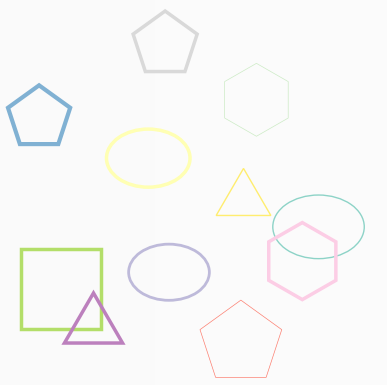[{"shape": "oval", "thickness": 1, "radius": 0.59, "center": [0.822, 0.411]}, {"shape": "oval", "thickness": 2.5, "radius": 0.54, "center": [0.383, 0.589]}, {"shape": "oval", "thickness": 2, "radius": 0.52, "center": [0.436, 0.293]}, {"shape": "pentagon", "thickness": 0.5, "radius": 0.55, "center": [0.622, 0.11]}, {"shape": "pentagon", "thickness": 3, "radius": 0.42, "center": [0.101, 0.694]}, {"shape": "square", "thickness": 2.5, "radius": 0.52, "center": [0.157, 0.25]}, {"shape": "hexagon", "thickness": 2.5, "radius": 0.5, "center": [0.78, 0.322]}, {"shape": "pentagon", "thickness": 2.5, "radius": 0.43, "center": [0.426, 0.884]}, {"shape": "triangle", "thickness": 2.5, "radius": 0.43, "center": [0.241, 0.152]}, {"shape": "hexagon", "thickness": 0.5, "radius": 0.47, "center": [0.662, 0.741]}, {"shape": "triangle", "thickness": 1, "radius": 0.41, "center": [0.628, 0.481]}]